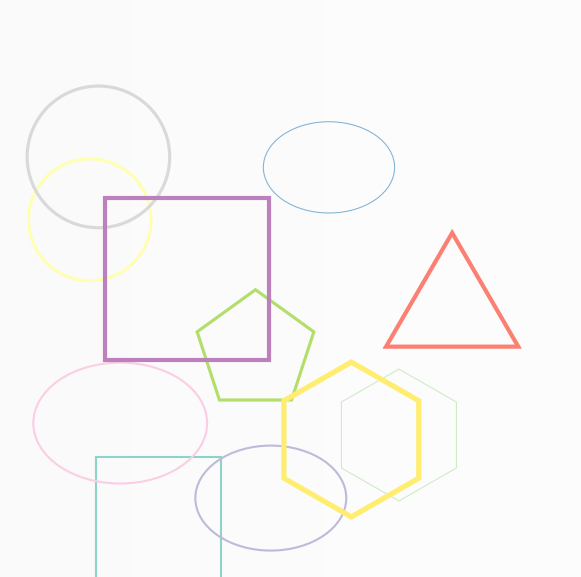[{"shape": "square", "thickness": 1, "radius": 0.54, "center": [0.273, 0.1]}, {"shape": "circle", "thickness": 1.5, "radius": 0.53, "center": [0.155, 0.619]}, {"shape": "oval", "thickness": 1, "radius": 0.65, "center": [0.466, 0.137]}, {"shape": "triangle", "thickness": 2, "radius": 0.66, "center": [0.778, 0.465]}, {"shape": "oval", "thickness": 0.5, "radius": 0.56, "center": [0.566, 0.709]}, {"shape": "pentagon", "thickness": 1.5, "radius": 0.53, "center": [0.44, 0.392]}, {"shape": "oval", "thickness": 1, "radius": 0.75, "center": [0.207, 0.267]}, {"shape": "circle", "thickness": 1.5, "radius": 0.61, "center": [0.169, 0.727]}, {"shape": "square", "thickness": 2, "radius": 0.7, "center": [0.322, 0.516]}, {"shape": "hexagon", "thickness": 0.5, "radius": 0.57, "center": [0.686, 0.246]}, {"shape": "hexagon", "thickness": 2.5, "radius": 0.67, "center": [0.604, 0.238]}]